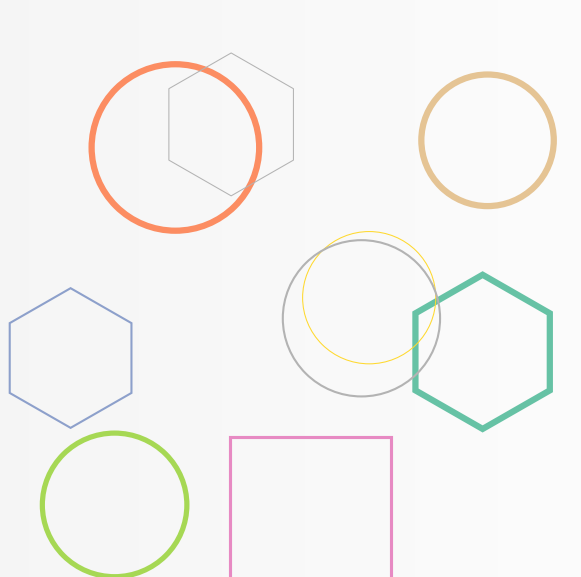[{"shape": "hexagon", "thickness": 3, "radius": 0.67, "center": [0.83, 0.39]}, {"shape": "circle", "thickness": 3, "radius": 0.72, "center": [0.302, 0.744]}, {"shape": "hexagon", "thickness": 1, "radius": 0.6, "center": [0.121, 0.379]}, {"shape": "square", "thickness": 1.5, "radius": 0.69, "center": [0.534, 0.105]}, {"shape": "circle", "thickness": 2.5, "radius": 0.62, "center": [0.197, 0.125]}, {"shape": "circle", "thickness": 0.5, "radius": 0.57, "center": [0.635, 0.484]}, {"shape": "circle", "thickness": 3, "radius": 0.57, "center": [0.839, 0.756]}, {"shape": "circle", "thickness": 1, "radius": 0.68, "center": [0.622, 0.448]}, {"shape": "hexagon", "thickness": 0.5, "radius": 0.62, "center": [0.398, 0.784]}]